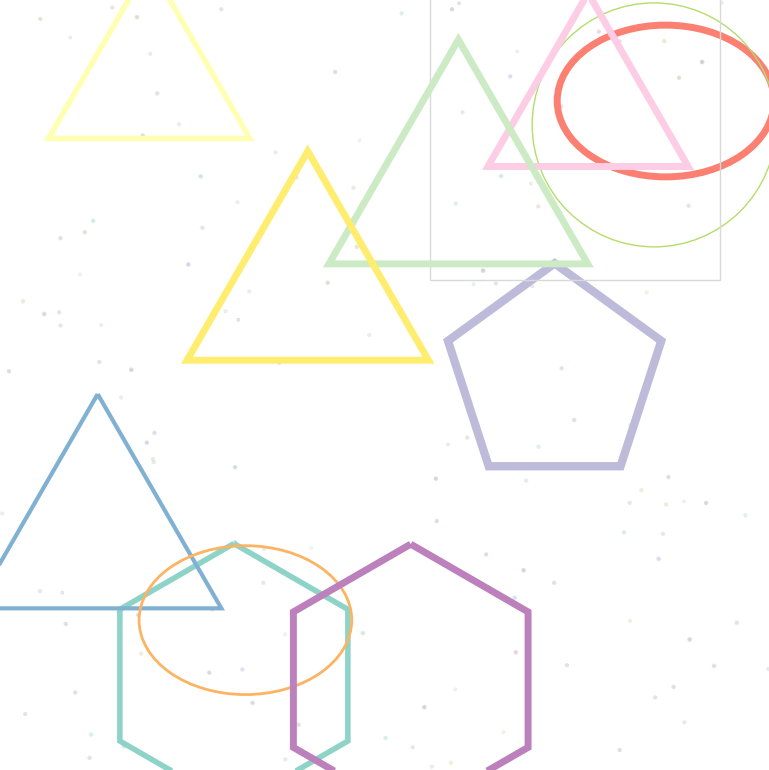[{"shape": "hexagon", "thickness": 2, "radius": 0.85, "center": [0.304, 0.123]}, {"shape": "triangle", "thickness": 2, "radius": 0.75, "center": [0.194, 0.896]}, {"shape": "pentagon", "thickness": 3, "radius": 0.73, "center": [0.72, 0.512]}, {"shape": "oval", "thickness": 2.5, "radius": 0.7, "center": [0.864, 0.869]}, {"shape": "triangle", "thickness": 1.5, "radius": 0.93, "center": [0.127, 0.303]}, {"shape": "oval", "thickness": 1, "radius": 0.69, "center": [0.319, 0.195]}, {"shape": "circle", "thickness": 0.5, "radius": 0.79, "center": [0.85, 0.838]}, {"shape": "triangle", "thickness": 2.5, "radius": 0.75, "center": [0.764, 0.859]}, {"shape": "square", "thickness": 0.5, "radius": 0.94, "center": [0.747, 0.824]}, {"shape": "hexagon", "thickness": 2.5, "radius": 0.88, "center": [0.533, 0.117]}, {"shape": "triangle", "thickness": 2.5, "radius": 0.97, "center": [0.595, 0.754]}, {"shape": "triangle", "thickness": 2.5, "radius": 0.91, "center": [0.4, 0.623]}]